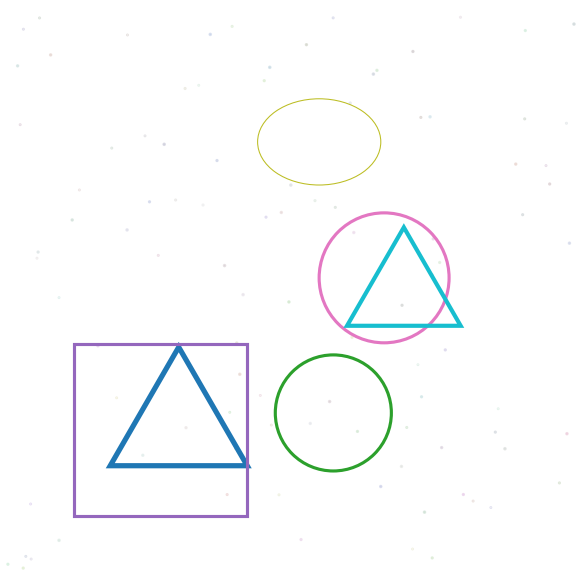[{"shape": "triangle", "thickness": 2.5, "radius": 0.68, "center": [0.309, 0.261]}, {"shape": "circle", "thickness": 1.5, "radius": 0.5, "center": [0.577, 0.284]}, {"shape": "square", "thickness": 1.5, "radius": 0.75, "center": [0.278, 0.254]}, {"shape": "circle", "thickness": 1.5, "radius": 0.56, "center": [0.665, 0.518]}, {"shape": "oval", "thickness": 0.5, "radius": 0.53, "center": [0.553, 0.753]}, {"shape": "triangle", "thickness": 2, "radius": 0.57, "center": [0.699, 0.492]}]